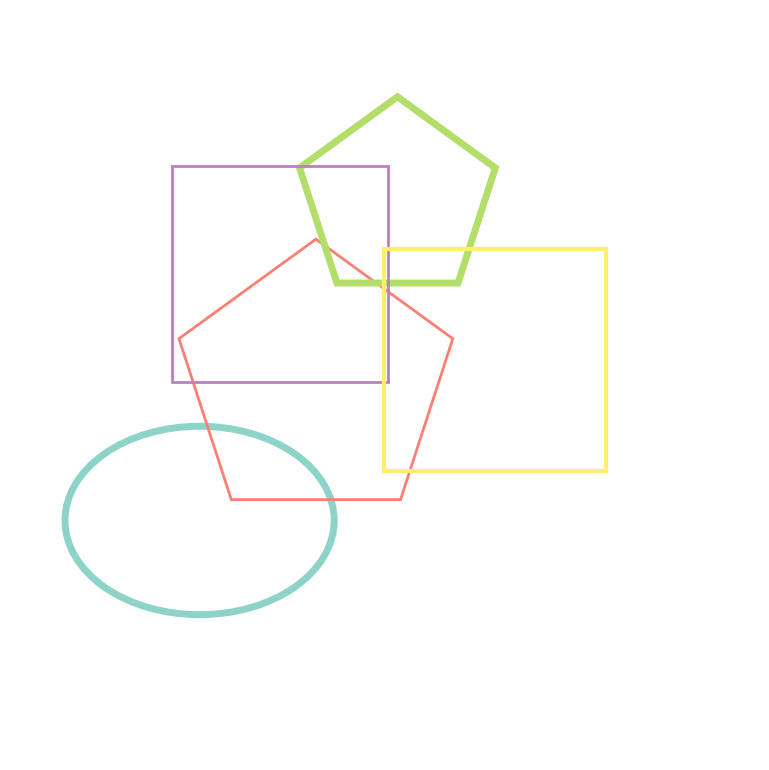[{"shape": "oval", "thickness": 2.5, "radius": 0.87, "center": [0.259, 0.324]}, {"shape": "pentagon", "thickness": 1, "radius": 0.93, "center": [0.41, 0.502]}, {"shape": "pentagon", "thickness": 2.5, "radius": 0.67, "center": [0.516, 0.741]}, {"shape": "square", "thickness": 1, "radius": 0.7, "center": [0.363, 0.645]}, {"shape": "square", "thickness": 1.5, "radius": 0.72, "center": [0.643, 0.532]}]